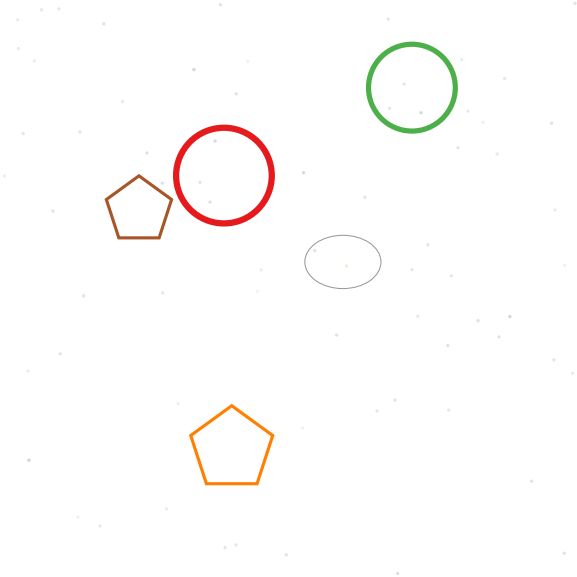[{"shape": "circle", "thickness": 3, "radius": 0.41, "center": [0.388, 0.695]}, {"shape": "circle", "thickness": 2.5, "radius": 0.38, "center": [0.713, 0.847]}, {"shape": "pentagon", "thickness": 1.5, "radius": 0.37, "center": [0.401, 0.222]}, {"shape": "pentagon", "thickness": 1.5, "radius": 0.3, "center": [0.241, 0.635]}, {"shape": "oval", "thickness": 0.5, "radius": 0.33, "center": [0.594, 0.546]}]